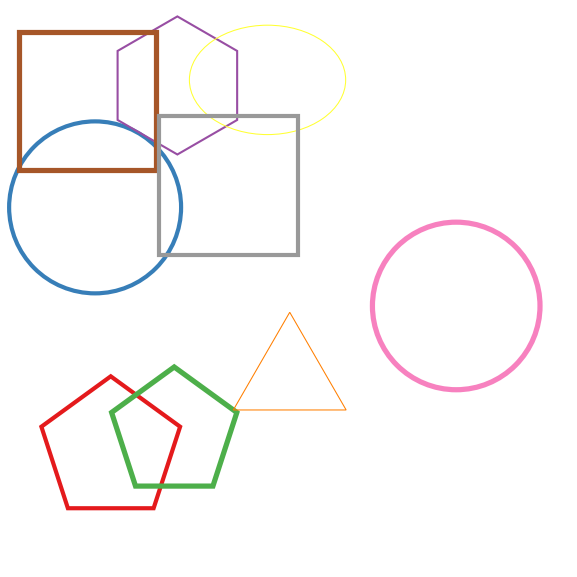[{"shape": "pentagon", "thickness": 2, "radius": 0.63, "center": [0.192, 0.221]}, {"shape": "circle", "thickness": 2, "radius": 0.74, "center": [0.165, 0.64]}, {"shape": "pentagon", "thickness": 2.5, "radius": 0.57, "center": [0.302, 0.25]}, {"shape": "hexagon", "thickness": 1, "radius": 0.6, "center": [0.307, 0.851]}, {"shape": "triangle", "thickness": 0.5, "radius": 0.56, "center": [0.502, 0.346]}, {"shape": "oval", "thickness": 0.5, "radius": 0.68, "center": [0.463, 0.861]}, {"shape": "square", "thickness": 2.5, "radius": 0.59, "center": [0.151, 0.824]}, {"shape": "circle", "thickness": 2.5, "radius": 0.73, "center": [0.79, 0.469]}, {"shape": "square", "thickness": 2, "radius": 0.6, "center": [0.396, 0.677]}]